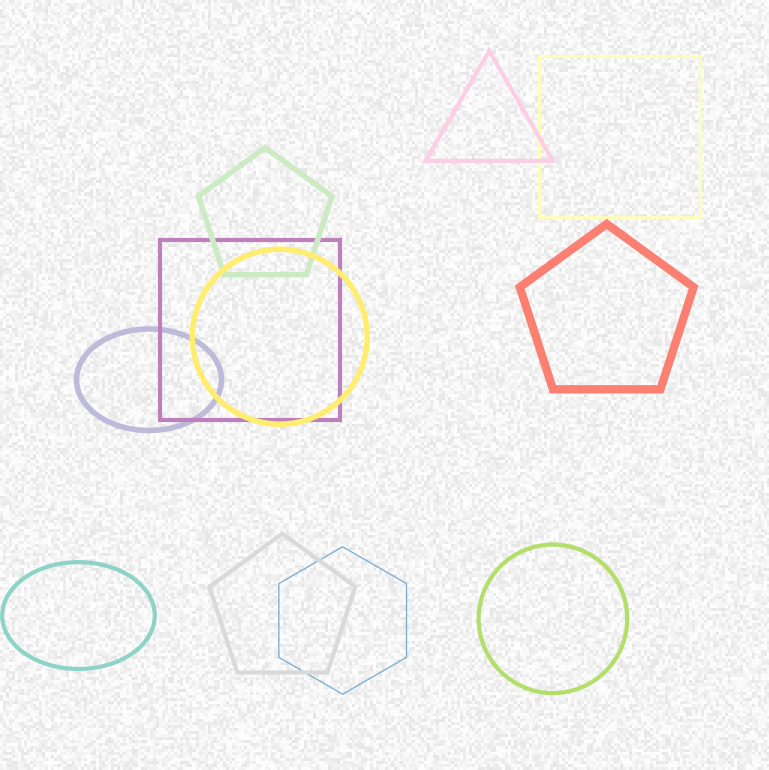[{"shape": "oval", "thickness": 1.5, "radius": 0.5, "center": [0.102, 0.201]}, {"shape": "square", "thickness": 1, "radius": 0.52, "center": [0.804, 0.823]}, {"shape": "oval", "thickness": 2, "radius": 0.47, "center": [0.194, 0.507]}, {"shape": "pentagon", "thickness": 3, "radius": 0.59, "center": [0.788, 0.59]}, {"shape": "hexagon", "thickness": 0.5, "radius": 0.48, "center": [0.445, 0.194]}, {"shape": "circle", "thickness": 1.5, "radius": 0.48, "center": [0.718, 0.196]}, {"shape": "triangle", "thickness": 1.5, "radius": 0.48, "center": [0.635, 0.839]}, {"shape": "pentagon", "thickness": 1.5, "radius": 0.5, "center": [0.367, 0.207]}, {"shape": "square", "thickness": 1.5, "radius": 0.59, "center": [0.325, 0.572]}, {"shape": "pentagon", "thickness": 2, "radius": 0.46, "center": [0.344, 0.717]}, {"shape": "circle", "thickness": 2, "radius": 0.57, "center": [0.363, 0.563]}]